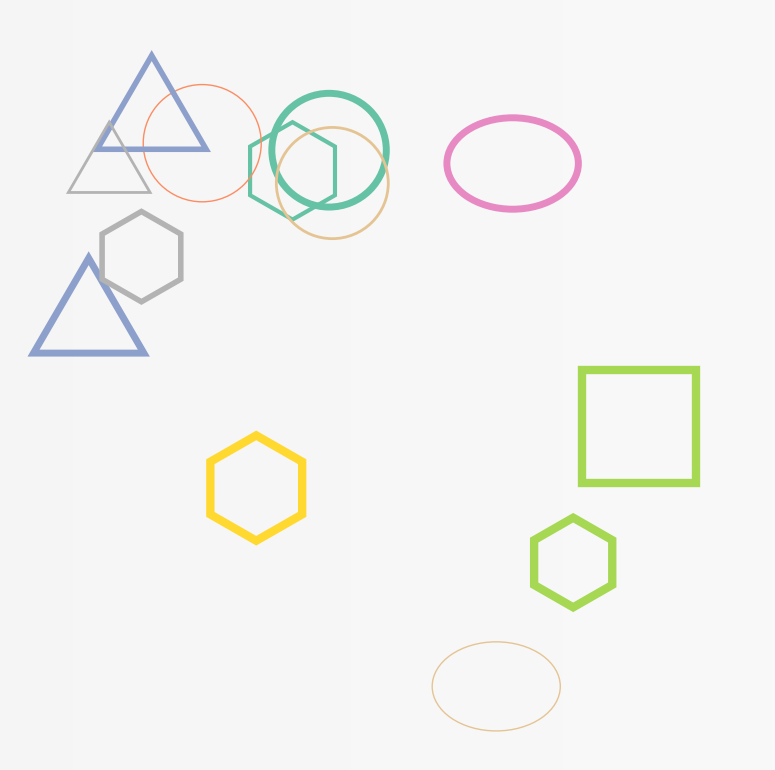[{"shape": "circle", "thickness": 2.5, "radius": 0.37, "center": [0.425, 0.805]}, {"shape": "hexagon", "thickness": 1.5, "radius": 0.32, "center": [0.377, 0.778]}, {"shape": "circle", "thickness": 0.5, "radius": 0.38, "center": [0.261, 0.814]}, {"shape": "triangle", "thickness": 2, "radius": 0.41, "center": [0.196, 0.847]}, {"shape": "triangle", "thickness": 2.5, "radius": 0.41, "center": [0.114, 0.583]}, {"shape": "oval", "thickness": 2.5, "radius": 0.42, "center": [0.661, 0.788]}, {"shape": "hexagon", "thickness": 3, "radius": 0.29, "center": [0.74, 0.269]}, {"shape": "square", "thickness": 3, "radius": 0.37, "center": [0.825, 0.446]}, {"shape": "hexagon", "thickness": 3, "radius": 0.34, "center": [0.331, 0.366]}, {"shape": "circle", "thickness": 1, "radius": 0.36, "center": [0.429, 0.762]}, {"shape": "oval", "thickness": 0.5, "radius": 0.41, "center": [0.64, 0.109]}, {"shape": "triangle", "thickness": 1, "radius": 0.3, "center": [0.141, 0.78]}, {"shape": "hexagon", "thickness": 2, "radius": 0.29, "center": [0.182, 0.667]}]